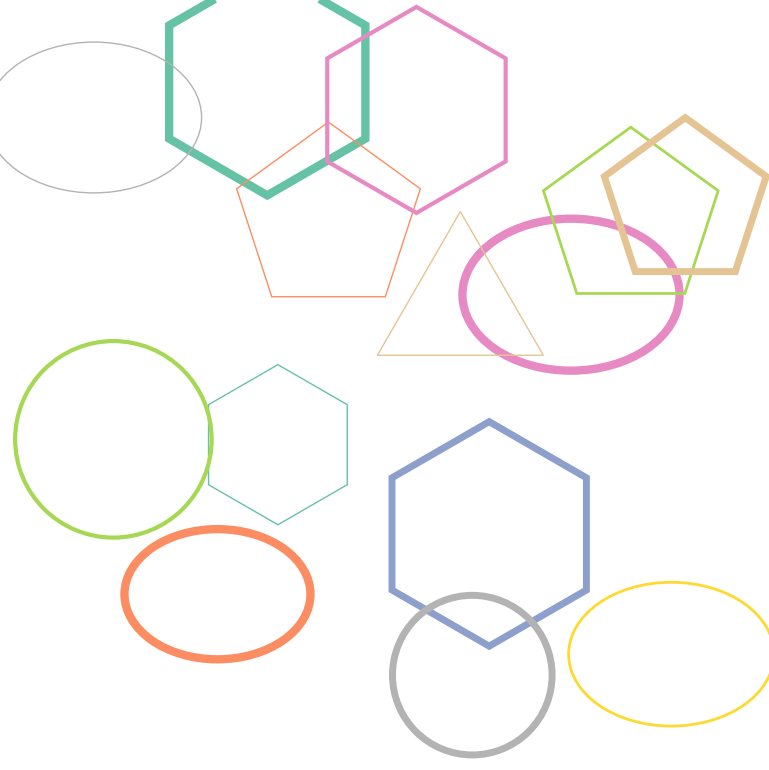[{"shape": "hexagon", "thickness": 3, "radius": 0.74, "center": [0.347, 0.893]}, {"shape": "hexagon", "thickness": 0.5, "radius": 0.52, "center": [0.361, 0.422]}, {"shape": "pentagon", "thickness": 0.5, "radius": 0.63, "center": [0.427, 0.716]}, {"shape": "oval", "thickness": 3, "radius": 0.6, "center": [0.282, 0.228]}, {"shape": "hexagon", "thickness": 2.5, "radius": 0.73, "center": [0.635, 0.307]}, {"shape": "hexagon", "thickness": 1.5, "radius": 0.67, "center": [0.541, 0.857]}, {"shape": "oval", "thickness": 3, "radius": 0.7, "center": [0.742, 0.617]}, {"shape": "circle", "thickness": 1.5, "radius": 0.64, "center": [0.147, 0.429]}, {"shape": "pentagon", "thickness": 1, "radius": 0.6, "center": [0.819, 0.715]}, {"shape": "oval", "thickness": 1, "radius": 0.67, "center": [0.872, 0.15]}, {"shape": "pentagon", "thickness": 2.5, "radius": 0.55, "center": [0.89, 0.737]}, {"shape": "triangle", "thickness": 0.5, "radius": 0.62, "center": [0.598, 0.601]}, {"shape": "circle", "thickness": 2.5, "radius": 0.52, "center": [0.613, 0.123]}, {"shape": "oval", "thickness": 0.5, "radius": 0.7, "center": [0.122, 0.847]}]